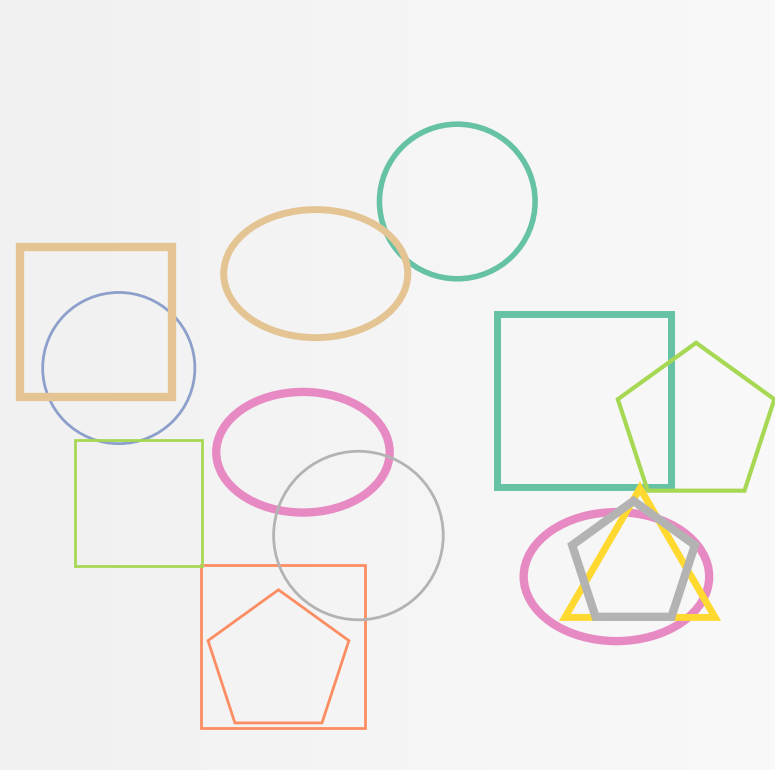[{"shape": "square", "thickness": 2.5, "radius": 0.56, "center": [0.754, 0.479]}, {"shape": "circle", "thickness": 2, "radius": 0.5, "center": [0.59, 0.738]}, {"shape": "pentagon", "thickness": 1, "radius": 0.48, "center": [0.359, 0.138]}, {"shape": "square", "thickness": 1, "radius": 0.53, "center": [0.365, 0.16]}, {"shape": "circle", "thickness": 1, "radius": 0.49, "center": [0.153, 0.522]}, {"shape": "oval", "thickness": 3, "radius": 0.6, "center": [0.795, 0.251]}, {"shape": "oval", "thickness": 3, "radius": 0.56, "center": [0.391, 0.413]}, {"shape": "square", "thickness": 1, "radius": 0.41, "center": [0.178, 0.346]}, {"shape": "pentagon", "thickness": 1.5, "radius": 0.53, "center": [0.898, 0.449]}, {"shape": "triangle", "thickness": 2.5, "radius": 0.56, "center": [0.826, 0.254]}, {"shape": "square", "thickness": 3, "radius": 0.49, "center": [0.124, 0.582]}, {"shape": "oval", "thickness": 2.5, "radius": 0.59, "center": [0.407, 0.645]}, {"shape": "pentagon", "thickness": 3, "radius": 0.42, "center": [0.817, 0.266]}, {"shape": "circle", "thickness": 1, "radius": 0.55, "center": [0.463, 0.305]}]